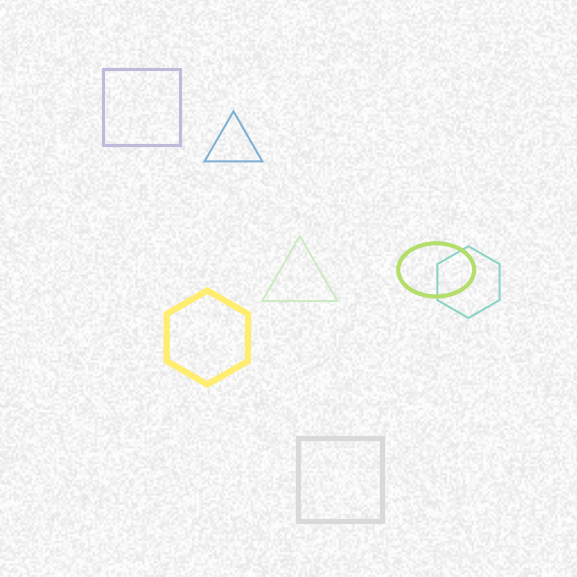[{"shape": "hexagon", "thickness": 1, "radius": 0.31, "center": [0.811, 0.511]}, {"shape": "square", "thickness": 1.5, "radius": 0.33, "center": [0.245, 0.814]}, {"shape": "triangle", "thickness": 1, "radius": 0.29, "center": [0.404, 0.749]}, {"shape": "oval", "thickness": 2, "radius": 0.33, "center": [0.755, 0.532]}, {"shape": "square", "thickness": 2.5, "radius": 0.36, "center": [0.589, 0.169]}, {"shape": "triangle", "thickness": 1, "radius": 0.38, "center": [0.519, 0.515]}, {"shape": "hexagon", "thickness": 3, "radius": 0.41, "center": [0.359, 0.415]}]